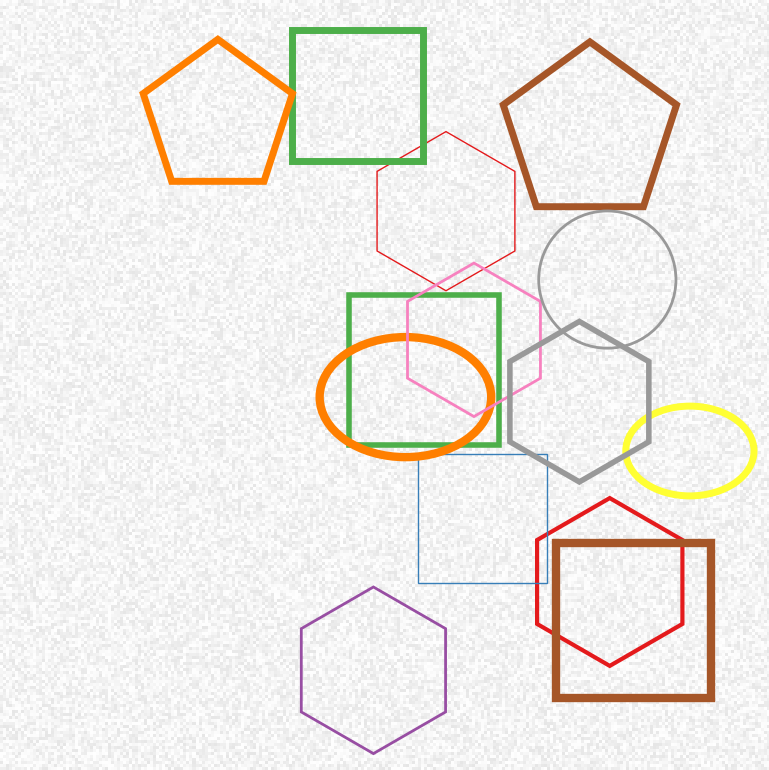[{"shape": "hexagon", "thickness": 1.5, "radius": 0.54, "center": [0.792, 0.244]}, {"shape": "hexagon", "thickness": 0.5, "radius": 0.52, "center": [0.579, 0.726]}, {"shape": "square", "thickness": 0.5, "radius": 0.42, "center": [0.627, 0.326]}, {"shape": "square", "thickness": 2.5, "radius": 0.42, "center": [0.464, 0.876]}, {"shape": "square", "thickness": 2, "radius": 0.49, "center": [0.55, 0.519]}, {"shape": "hexagon", "thickness": 1, "radius": 0.54, "center": [0.485, 0.129]}, {"shape": "pentagon", "thickness": 2.5, "radius": 0.51, "center": [0.283, 0.847]}, {"shape": "oval", "thickness": 3, "radius": 0.56, "center": [0.527, 0.484]}, {"shape": "oval", "thickness": 2.5, "radius": 0.42, "center": [0.896, 0.414]}, {"shape": "square", "thickness": 3, "radius": 0.51, "center": [0.823, 0.194]}, {"shape": "pentagon", "thickness": 2.5, "radius": 0.59, "center": [0.766, 0.827]}, {"shape": "hexagon", "thickness": 1, "radius": 0.5, "center": [0.616, 0.559]}, {"shape": "circle", "thickness": 1, "radius": 0.45, "center": [0.789, 0.637]}, {"shape": "hexagon", "thickness": 2, "radius": 0.52, "center": [0.752, 0.478]}]